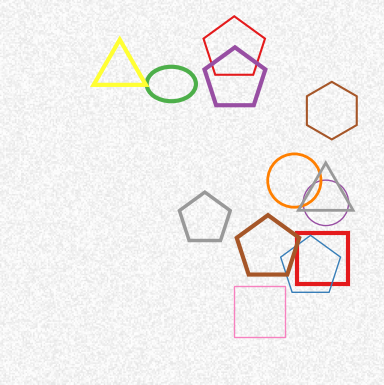[{"shape": "square", "thickness": 3, "radius": 0.33, "center": [0.838, 0.328]}, {"shape": "pentagon", "thickness": 1.5, "radius": 0.42, "center": [0.608, 0.874]}, {"shape": "pentagon", "thickness": 1, "radius": 0.41, "center": [0.807, 0.307]}, {"shape": "oval", "thickness": 3, "radius": 0.32, "center": [0.445, 0.782]}, {"shape": "circle", "thickness": 1, "radius": 0.29, "center": [0.846, 0.473]}, {"shape": "pentagon", "thickness": 3, "radius": 0.42, "center": [0.61, 0.794]}, {"shape": "circle", "thickness": 2, "radius": 0.35, "center": [0.765, 0.531]}, {"shape": "triangle", "thickness": 3, "radius": 0.39, "center": [0.311, 0.819]}, {"shape": "pentagon", "thickness": 3, "radius": 0.43, "center": [0.696, 0.356]}, {"shape": "hexagon", "thickness": 1.5, "radius": 0.37, "center": [0.862, 0.713]}, {"shape": "square", "thickness": 1, "radius": 0.33, "center": [0.674, 0.191]}, {"shape": "pentagon", "thickness": 2.5, "radius": 0.35, "center": [0.532, 0.431]}, {"shape": "triangle", "thickness": 2, "radius": 0.41, "center": [0.846, 0.495]}]